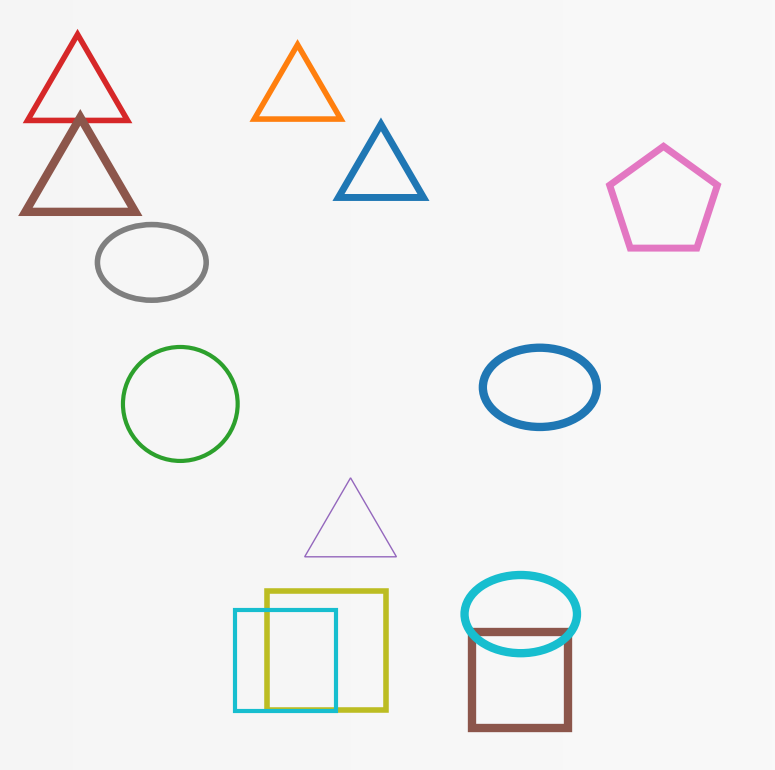[{"shape": "oval", "thickness": 3, "radius": 0.37, "center": [0.697, 0.497]}, {"shape": "triangle", "thickness": 2.5, "radius": 0.32, "center": [0.492, 0.775]}, {"shape": "triangle", "thickness": 2, "radius": 0.32, "center": [0.384, 0.878]}, {"shape": "circle", "thickness": 1.5, "radius": 0.37, "center": [0.233, 0.475]}, {"shape": "triangle", "thickness": 2, "radius": 0.37, "center": [0.1, 0.881]}, {"shape": "triangle", "thickness": 0.5, "radius": 0.34, "center": [0.452, 0.311]}, {"shape": "triangle", "thickness": 3, "radius": 0.41, "center": [0.104, 0.766]}, {"shape": "square", "thickness": 3, "radius": 0.31, "center": [0.671, 0.117]}, {"shape": "pentagon", "thickness": 2.5, "radius": 0.37, "center": [0.856, 0.737]}, {"shape": "oval", "thickness": 2, "radius": 0.35, "center": [0.196, 0.659]}, {"shape": "square", "thickness": 2, "radius": 0.38, "center": [0.421, 0.155]}, {"shape": "oval", "thickness": 3, "radius": 0.36, "center": [0.672, 0.202]}, {"shape": "square", "thickness": 1.5, "radius": 0.33, "center": [0.368, 0.143]}]